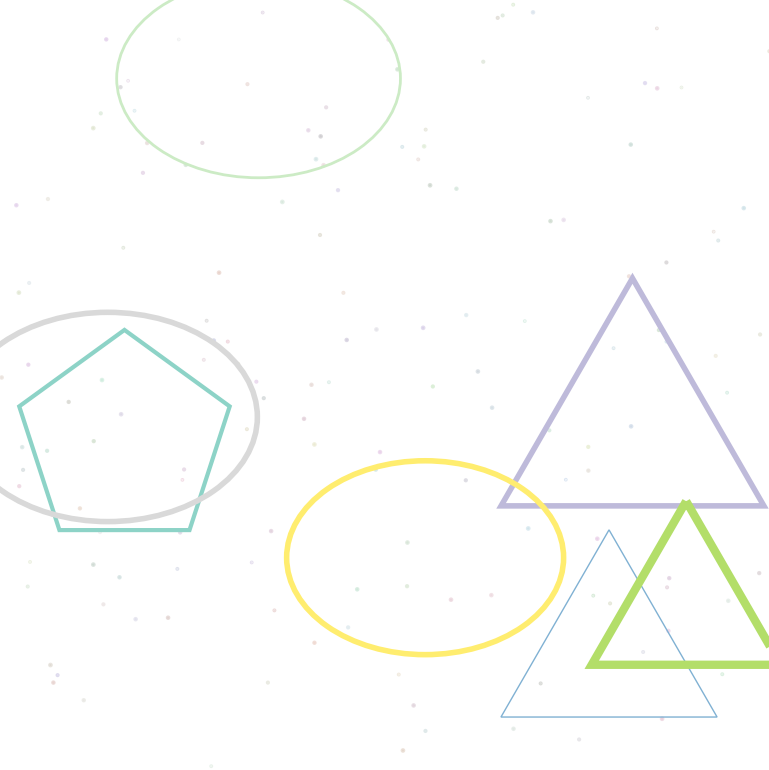[{"shape": "pentagon", "thickness": 1.5, "radius": 0.72, "center": [0.162, 0.428]}, {"shape": "triangle", "thickness": 2, "radius": 0.99, "center": [0.821, 0.442]}, {"shape": "triangle", "thickness": 0.5, "radius": 0.81, "center": [0.791, 0.15]}, {"shape": "triangle", "thickness": 3, "radius": 0.71, "center": [0.891, 0.207]}, {"shape": "oval", "thickness": 2, "radius": 0.97, "center": [0.14, 0.458]}, {"shape": "oval", "thickness": 1, "radius": 0.92, "center": [0.336, 0.898]}, {"shape": "oval", "thickness": 2, "radius": 0.9, "center": [0.552, 0.276]}]